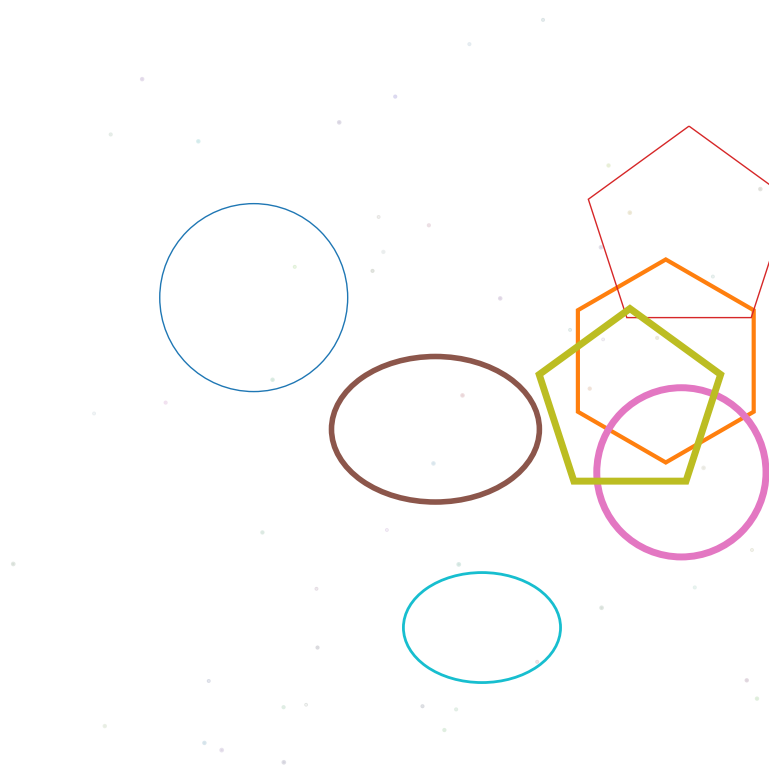[{"shape": "circle", "thickness": 0.5, "radius": 0.61, "center": [0.33, 0.614]}, {"shape": "hexagon", "thickness": 1.5, "radius": 0.66, "center": [0.865, 0.531]}, {"shape": "pentagon", "thickness": 0.5, "radius": 0.69, "center": [0.895, 0.699]}, {"shape": "oval", "thickness": 2, "radius": 0.67, "center": [0.566, 0.443]}, {"shape": "circle", "thickness": 2.5, "radius": 0.55, "center": [0.885, 0.387]}, {"shape": "pentagon", "thickness": 2.5, "radius": 0.62, "center": [0.818, 0.475]}, {"shape": "oval", "thickness": 1, "radius": 0.51, "center": [0.626, 0.185]}]